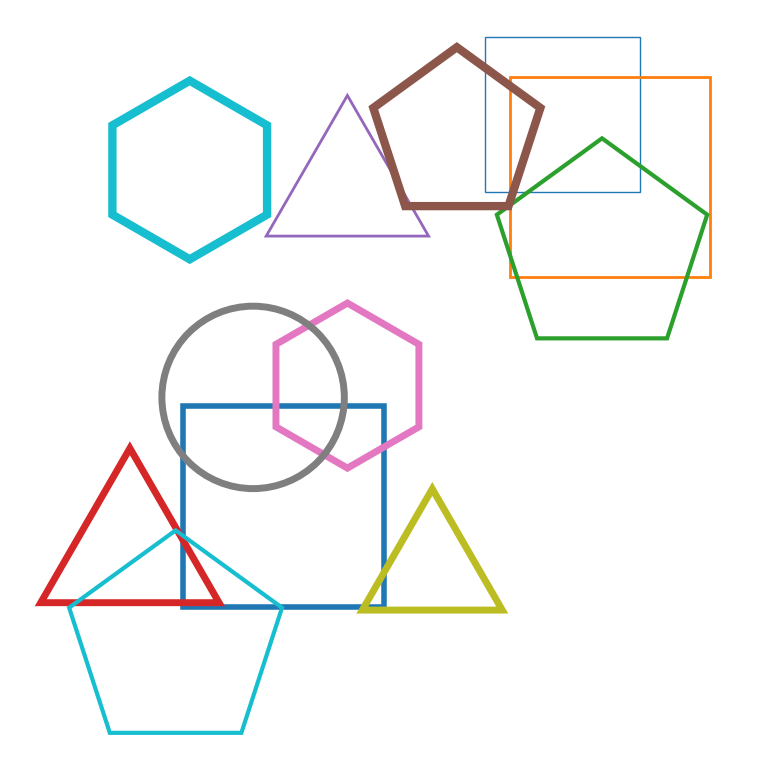[{"shape": "square", "thickness": 0.5, "radius": 0.5, "center": [0.73, 0.851]}, {"shape": "square", "thickness": 2, "radius": 0.65, "center": [0.368, 0.342]}, {"shape": "square", "thickness": 1, "radius": 0.65, "center": [0.793, 0.77]}, {"shape": "pentagon", "thickness": 1.5, "radius": 0.72, "center": [0.782, 0.677]}, {"shape": "triangle", "thickness": 2.5, "radius": 0.67, "center": [0.169, 0.284]}, {"shape": "triangle", "thickness": 1, "radius": 0.61, "center": [0.451, 0.754]}, {"shape": "pentagon", "thickness": 3, "radius": 0.57, "center": [0.593, 0.825]}, {"shape": "hexagon", "thickness": 2.5, "radius": 0.54, "center": [0.451, 0.499]}, {"shape": "circle", "thickness": 2.5, "radius": 0.59, "center": [0.329, 0.484]}, {"shape": "triangle", "thickness": 2.5, "radius": 0.52, "center": [0.561, 0.26]}, {"shape": "hexagon", "thickness": 3, "radius": 0.58, "center": [0.246, 0.779]}, {"shape": "pentagon", "thickness": 1.5, "radius": 0.73, "center": [0.228, 0.166]}]